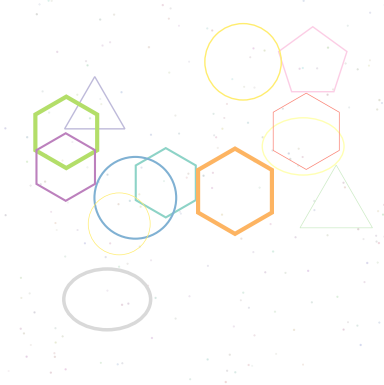[{"shape": "hexagon", "thickness": 1.5, "radius": 0.45, "center": [0.431, 0.525]}, {"shape": "oval", "thickness": 1, "radius": 0.53, "center": [0.787, 0.62]}, {"shape": "triangle", "thickness": 1, "radius": 0.45, "center": [0.246, 0.711]}, {"shape": "hexagon", "thickness": 0.5, "radius": 0.5, "center": [0.795, 0.659]}, {"shape": "circle", "thickness": 1.5, "radius": 0.53, "center": [0.352, 0.486]}, {"shape": "hexagon", "thickness": 3, "radius": 0.55, "center": [0.61, 0.503]}, {"shape": "hexagon", "thickness": 3, "radius": 0.46, "center": [0.172, 0.656]}, {"shape": "pentagon", "thickness": 1, "radius": 0.47, "center": [0.812, 0.837]}, {"shape": "oval", "thickness": 2.5, "radius": 0.56, "center": [0.278, 0.222]}, {"shape": "hexagon", "thickness": 1.5, "radius": 0.44, "center": [0.171, 0.566]}, {"shape": "triangle", "thickness": 0.5, "radius": 0.54, "center": [0.873, 0.463]}, {"shape": "circle", "thickness": 1, "radius": 0.5, "center": [0.631, 0.839]}, {"shape": "circle", "thickness": 0.5, "radius": 0.4, "center": [0.31, 0.419]}]